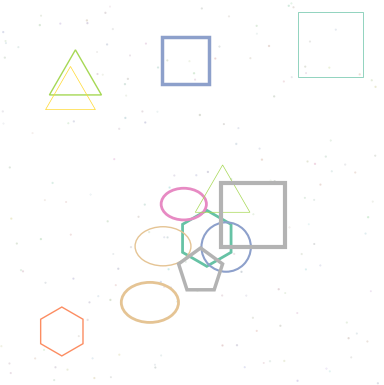[{"shape": "hexagon", "thickness": 2, "radius": 0.36, "center": [0.537, 0.381]}, {"shape": "square", "thickness": 0.5, "radius": 0.42, "center": [0.858, 0.884]}, {"shape": "hexagon", "thickness": 1, "radius": 0.32, "center": [0.161, 0.139]}, {"shape": "circle", "thickness": 1.5, "radius": 0.32, "center": [0.587, 0.358]}, {"shape": "square", "thickness": 2.5, "radius": 0.31, "center": [0.482, 0.843]}, {"shape": "oval", "thickness": 2, "radius": 0.29, "center": [0.477, 0.47]}, {"shape": "triangle", "thickness": 1, "radius": 0.39, "center": [0.196, 0.792]}, {"shape": "triangle", "thickness": 0.5, "radius": 0.41, "center": [0.578, 0.49]}, {"shape": "triangle", "thickness": 0.5, "radius": 0.37, "center": [0.183, 0.753]}, {"shape": "oval", "thickness": 2, "radius": 0.37, "center": [0.389, 0.215]}, {"shape": "oval", "thickness": 1, "radius": 0.36, "center": [0.423, 0.36]}, {"shape": "square", "thickness": 3, "radius": 0.42, "center": [0.657, 0.441]}, {"shape": "pentagon", "thickness": 2.5, "radius": 0.3, "center": [0.521, 0.296]}]